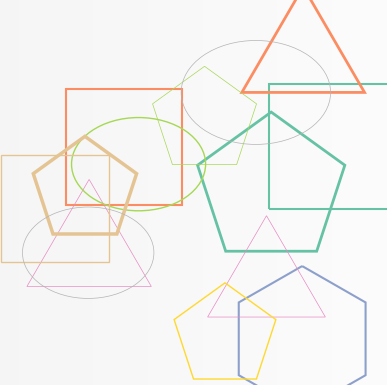[{"shape": "pentagon", "thickness": 2, "radius": 1.0, "center": [0.7, 0.509]}, {"shape": "square", "thickness": 1.5, "radius": 0.81, "center": [0.856, 0.619]}, {"shape": "square", "thickness": 1.5, "radius": 0.75, "center": [0.321, 0.619]}, {"shape": "triangle", "thickness": 2, "radius": 0.91, "center": [0.782, 0.851]}, {"shape": "hexagon", "thickness": 1.5, "radius": 0.94, "center": [0.78, 0.12]}, {"shape": "triangle", "thickness": 0.5, "radius": 0.93, "center": [0.23, 0.349]}, {"shape": "triangle", "thickness": 0.5, "radius": 0.88, "center": [0.688, 0.264]}, {"shape": "oval", "thickness": 1, "radius": 0.86, "center": [0.358, 0.574]}, {"shape": "pentagon", "thickness": 0.5, "radius": 0.71, "center": [0.528, 0.687]}, {"shape": "pentagon", "thickness": 1, "radius": 0.69, "center": [0.581, 0.127]}, {"shape": "square", "thickness": 1, "radius": 0.7, "center": [0.142, 0.458]}, {"shape": "pentagon", "thickness": 2.5, "radius": 0.7, "center": [0.219, 0.506]}, {"shape": "oval", "thickness": 0.5, "radius": 0.85, "center": [0.228, 0.344]}, {"shape": "oval", "thickness": 0.5, "radius": 0.96, "center": [0.66, 0.76]}]